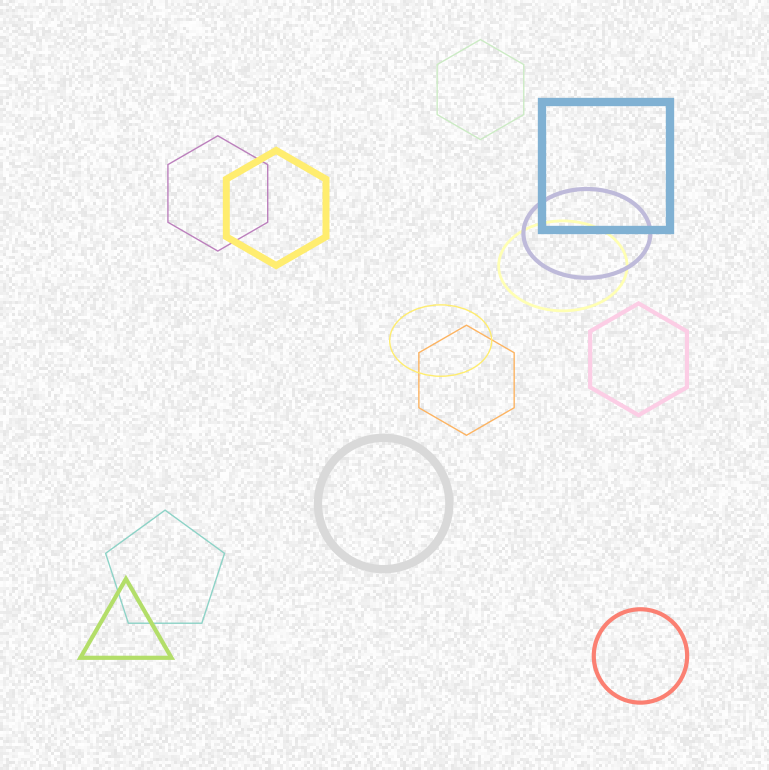[{"shape": "pentagon", "thickness": 0.5, "radius": 0.41, "center": [0.214, 0.256]}, {"shape": "oval", "thickness": 1, "radius": 0.42, "center": [0.731, 0.655]}, {"shape": "oval", "thickness": 1.5, "radius": 0.41, "center": [0.762, 0.697]}, {"shape": "circle", "thickness": 1.5, "radius": 0.3, "center": [0.832, 0.148]}, {"shape": "square", "thickness": 3, "radius": 0.42, "center": [0.787, 0.784]}, {"shape": "hexagon", "thickness": 0.5, "radius": 0.36, "center": [0.606, 0.506]}, {"shape": "triangle", "thickness": 1.5, "radius": 0.34, "center": [0.164, 0.18]}, {"shape": "hexagon", "thickness": 1.5, "radius": 0.36, "center": [0.829, 0.533]}, {"shape": "circle", "thickness": 3, "radius": 0.43, "center": [0.498, 0.346]}, {"shape": "hexagon", "thickness": 0.5, "radius": 0.37, "center": [0.283, 0.749]}, {"shape": "hexagon", "thickness": 0.5, "radius": 0.32, "center": [0.624, 0.884]}, {"shape": "hexagon", "thickness": 2.5, "radius": 0.37, "center": [0.359, 0.73]}, {"shape": "oval", "thickness": 0.5, "radius": 0.33, "center": [0.572, 0.558]}]